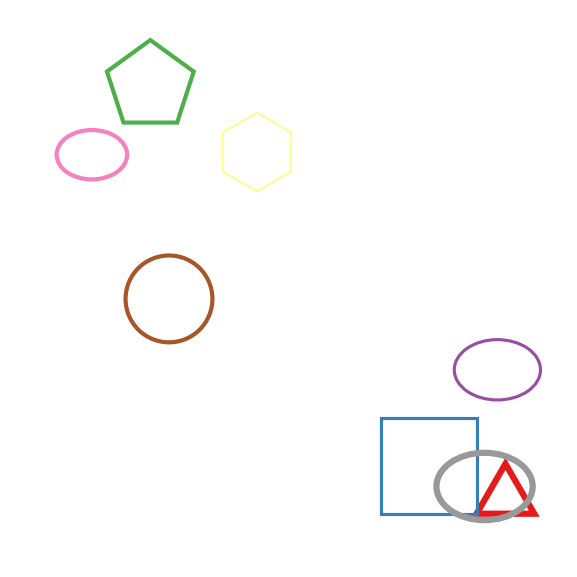[{"shape": "triangle", "thickness": 3, "radius": 0.29, "center": [0.875, 0.138]}, {"shape": "square", "thickness": 1.5, "radius": 0.42, "center": [0.743, 0.192]}, {"shape": "pentagon", "thickness": 2, "radius": 0.39, "center": [0.26, 0.851]}, {"shape": "oval", "thickness": 1.5, "radius": 0.37, "center": [0.861, 0.359]}, {"shape": "hexagon", "thickness": 0.5, "radius": 0.34, "center": [0.445, 0.736]}, {"shape": "circle", "thickness": 2, "radius": 0.38, "center": [0.293, 0.482]}, {"shape": "oval", "thickness": 2, "radius": 0.31, "center": [0.159, 0.731]}, {"shape": "oval", "thickness": 3, "radius": 0.42, "center": [0.839, 0.157]}]